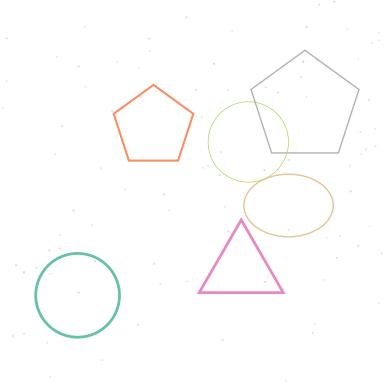[{"shape": "circle", "thickness": 2, "radius": 0.54, "center": [0.202, 0.233]}, {"shape": "pentagon", "thickness": 1.5, "radius": 0.54, "center": [0.399, 0.671]}, {"shape": "triangle", "thickness": 2, "radius": 0.63, "center": [0.627, 0.303]}, {"shape": "circle", "thickness": 0.5, "radius": 0.52, "center": [0.645, 0.631]}, {"shape": "oval", "thickness": 1, "radius": 0.58, "center": [0.749, 0.466]}, {"shape": "pentagon", "thickness": 1, "radius": 0.74, "center": [0.792, 0.722]}]